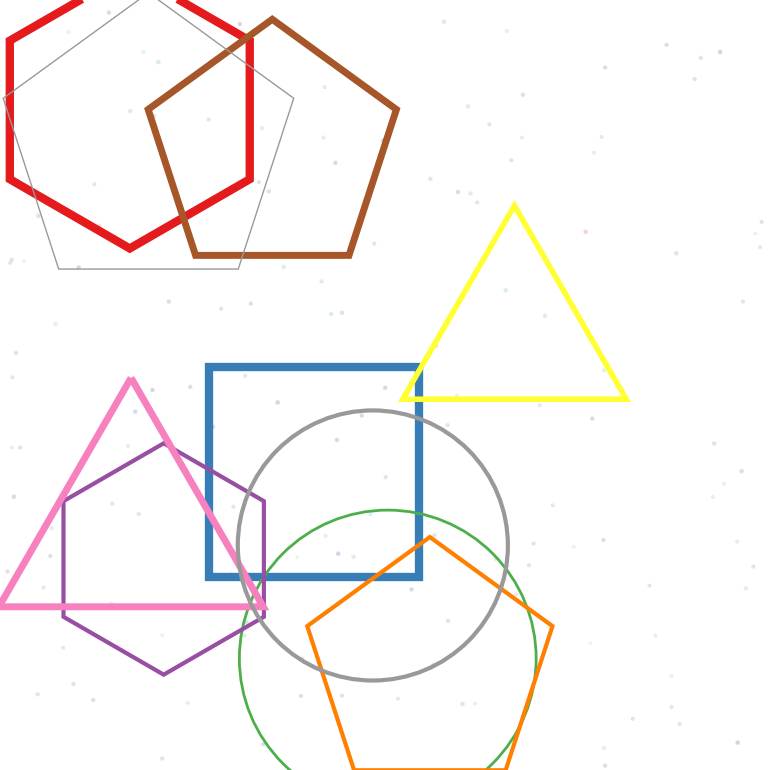[{"shape": "hexagon", "thickness": 3, "radius": 0.9, "center": [0.169, 0.857]}, {"shape": "square", "thickness": 3, "radius": 0.68, "center": [0.408, 0.387]}, {"shape": "circle", "thickness": 1, "radius": 0.96, "center": [0.504, 0.145]}, {"shape": "hexagon", "thickness": 1.5, "radius": 0.75, "center": [0.213, 0.274]}, {"shape": "pentagon", "thickness": 1.5, "radius": 0.84, "center": [0.558, 0.135]}, {"shape": "triangle", "thickness": 2, "radius": 0.84, "center": [0.668, 0.565]}, {"shape": "pentagon", "thickness": 2.5, "radius": 0.85, "center": [0.354, 0.805]}, {"shape": "triangle", "thickness": 2.5, "radius": 0.99, "center": [0.17, 0.311]}, {"shape": "circle", "thickness": 1.5, "radius": 0.88, "center": [0.484, 0.292]}, {"shape": "pentagon", "thickness": 0.5, "radius": 0.99, "center": [0.193, 0.811]}]